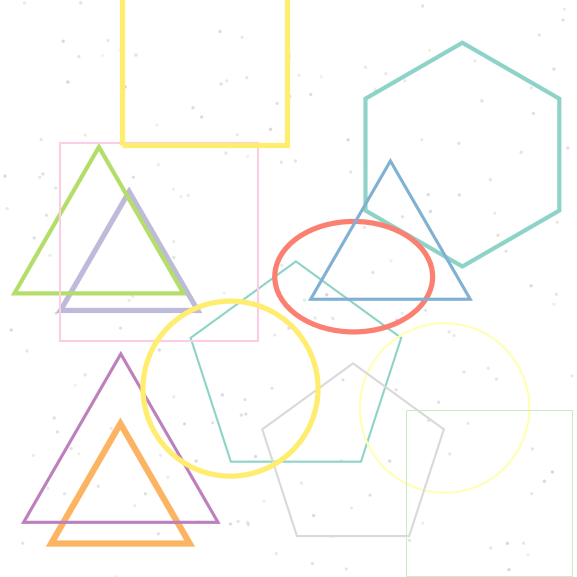[{"shape": "hexagon", "thickness": 2, "radius": 0.97, "center": [0.801, 0.731]}, {"shape": "pentagon", "thickness": 1, "radius": 0.96, "center": [0.512, 0.355]}, {"shape": "circle", "thickness": 1, "radius": 0.73, "center": [0.77, 0.293]}, {"shape": "triangle", "thickness": 2.5, "radius": 0.69, "center": [0.224, 0.53]}, {"shape": "oval", "thickness": 2.5, "radius": 0.68, "center": [0.612, 0.52]}, {"shape": "triangle", "thickness": 1.5, "radius": 0.8, "center": [0.676, 0.561]}, {"shape": "triangle", "thickness": 3, "radius": 0.69, "center": [0.209, 0.127]}, {"shape": "triangle", "thickness": 2, "radius": 0.85, "center": [0.171, 0.576]}, {"shape": "square", "thickness": 1, "radius": 0.86, "center": [0.275, 0.58]}, {"shape": "pentagon", "thickness": 1, "radius": 0.83, "center": [0.611, 0.205]}, {"shape": "triangle", "thickness": 1.5, "radius": 0.97, "center": [0.209, 0.192]}, {"shape": "square", "thickness": 0.5, "radius": 0.72, "center": [0.846, 0.145]}, {"shape": "square", "thickness": 2.5, "radius": 0.72, "center": [0.354, 0.891]}, {"shape": "circle", "thickness": 2.5, "radius": 0.76, "center": [0.399, 0.326]}]